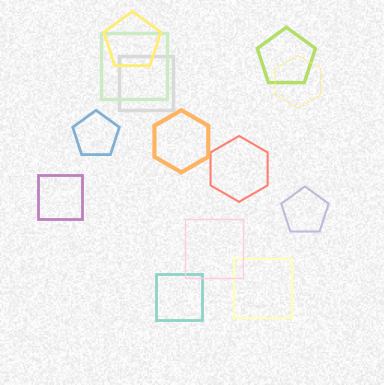[{"shape": "square", "thickness": 2, "radius": 0.3, "center": [0.466, 0.229]}, {"shape": "square", "thickness": 1.5, "radius": 0.38, "center": [0.683, 0.25]}, {"shape": "pentagon", "thickness": 1.5, "radius": 0.32, "center": [0.792, 0.451]}, {"shape": "hexagon", "thickness": 1.5, "radius": 0.43, "center": [0.621, 0.561]}, {"shape": "pentagon", "thickness": 2, "radius": 0.32, "center": [0.249, 0.65]}, {"shape": "hexagon", "thickness": 3, "radius": 0.4, "center": [0.471, 0.633]}, {"shape": "pentagon", "thickness": 2.5, "radius": 0.4, "center": [0.744, 0.85]}, {"shape": "square", "thickness": 1, "radius": 0.38, "center": [0.556, 0.355]}, {"shape": "square", "thickness": 2.5, "radius": 0.35, "center": [0.38, 0.784]}, {"shape": "square", "thickness": 2, "radius": 0.29, "center": [0.155, 0.489]}, {"shape": "square", "thickness": 2.5, "radius": 0.43, "center": [0.348, 0.828]}, {"shape": "pentagon", "thickness": 2, "radius": 0.39, "center": [0.344, 0.892]}, {"shape": "hexagon", "thickness": 0.5, "radius": 0.34, "center": [0.774, 0.788]}]